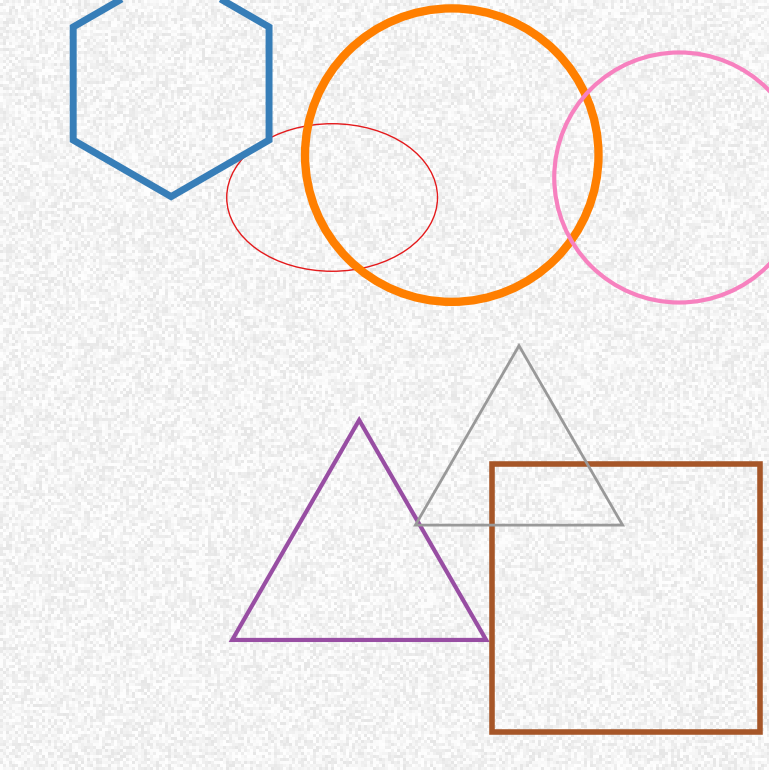[{"shape": "oval", "thickness": 0.5, "radius": 0.68, "center": [0.431, 0.744]}, {"shape": "hexagon", "thickness": 2.5, "radius": 0.73, "center": [0.222, 0.892]}, {"shape": "triangle", "thickness": 1.5, "radius": 0.95, "center": [0.466, 0.264]}, {"shape": "circle", "thickness": 3, "radius": 0.95, "center": [0.587, 0.799]}, {"shape": "square", "thickness": 2, "radius": 0.87, "center": [0.813, 0.223]}, {"shape": "circle", "thickness": 1.5, "radius": 0.81, "center": [0.882, 0.769]}, {"shape": "triangle", "thickness": 1, "radius": 0.78, "center": [0.674, 0.396]}]